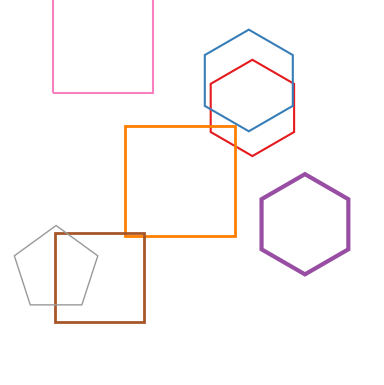[{"shape": "hexagon", "thickness": 1.5, "radius": 0.63, "center": [0.656, 0.72]}, {"shape": "hexagon", "thickness": 1.5, "radius": 0.66, "center": [0.646, 0.791]}, {"shape": "hexagon", "thickness": 3, "radius": 0.65, "center": [0.792, 0.418]}, {"shape": "square", "thickness": 2, "radius": 0.71, "center": [0.467, 0.529]}, {"shape": "square", "thickness": 2, "radius": 0.58, "center": [0.258, 0.28]}, {"shape": "square", "thickness": 1.5, "radius": 0.65, "center": [0.268, 0.89]}, {"shape": "pentagon", "thickness": 1, "radius": 0.57, "center": [0.146, 0.3]}]